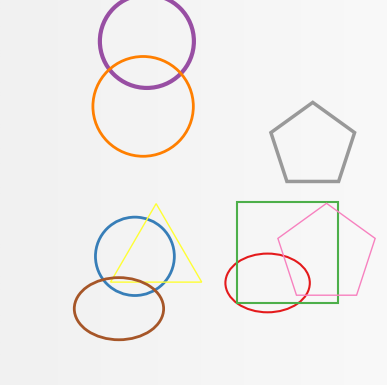[{"shape": "oval", "thickness": 1.5, "radius": 0.54, "center": [0.691, 0.265]}, {"shape": "circle", "thickness": 2, "radius": 0.51, "center": [0.348, 0.334]}, {"shape": "square", "thickness": 1.5, "radius": 0.65, "center": [0.742, 0.344]}, {"shape": "circle", "thickness": 3, "radius": 0.61, "center": [0.379, 0.893]}, {"shape": "circle", "thickness": 2, "radius": 0.65, "center": [0.369, 0.724]}, {"shape": "triangle", "thickness": 1, "radius": 0.68, "center": [0.403, 0.335]}, {"shape": "oval", "thickness": 2, "radius": 0.58, "center": [0.307, 0.198]}, {"shape": "pentagon", "thickness": 1, "radius": 0.66, "center": [0.843, 0.34]}, {"shape": "pentagon", "thickness": 2.5, "radius": 0.57, "center": [0.807, 0.62]}]